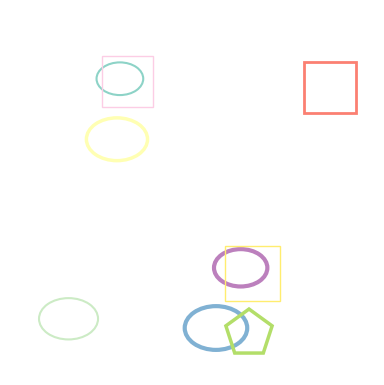[{"shape": "oval", "thickness": 1.5, "radius": 0.3, "center": [0.311, 0.796]}, {"shape": "oval", "thickness": 2.5, "radius": 0.4, "center": [0.304, 0.638]}, {"shape": "square", "thickness": 2, "radius": 0.34, "center": [0.857, 0.773]}, {"shape": "oval", "thickness": 3, "radius": 0.41, "center": [0.561, 0.148]}, {"shape": "pentagon", "thickness": 2.5, "radius": 0.32, "center": [0.647, 0.134]}, {"shape": "square", "thickness": 1, "radius": 0.33, "center": [0.332, 0.789]}, {"shape": "oval", "thickness": 3, "radius": 0.35, "center": [0.625, 0.304]}, {"shape": "oval", "thickness": 1.5, "radius": 0.38, "center": [0.178, 0.172]}, {"shape": "square", "thickness": 1, "radius": 0.36, "center": [0.656, 0.29]}]